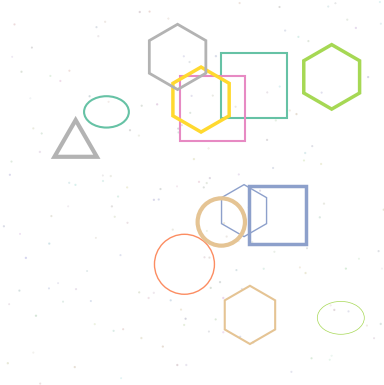[{"shape": "square", "thickness": 1.5, "radius": 0.42, "center": [0.66, 0.777]}, {"shape": "oval", "thickness": 1.5, "radius": 0.29, "center": [0.277, 0.709]}, {"shape": "circle", "thickness": 1, "radius": 0.39, "center": [0.479, 0.314]}, {"shape": "square", "thickness": 2.5, "radius": 0.37, "center": [0.721, 0.441]}, {"shape": "hexagon", "thickness": 1, "radius": 0.34, "center": [0.634, 0.453]}, {"shape": "square", "thickness": 1.5, "radius": 0.42, "center": [0.551, 0.718]}, {"shape": "oval", "thickness": 0.5, "radius": 0.31, "center": [0.885, 0.174]}, {"shape": "hexagon", "thickness": 2.5, "radius": 0.42, "center": [0.862, 0.8]}, {"shape": "hexagon", "thickness": 2.5, "radius": 0.42, "center": [0.522, 0.741]}, {"shape": "hexagon", "thickness": 1.5, "radius": 0.38, "center": [0.649, 0.182]}, {"shape": "circle", "thickness": 3, "radius": 0.31, "center": [0.575, 0.423]}, {"shape": "triangle", "thickness": 3, "radius": 0.32, "center": [0.196, 0.625]}, {"shape": "hexagon", "thickness": 2, "radius": 0.42, "center": [0.461, 0.852]}]